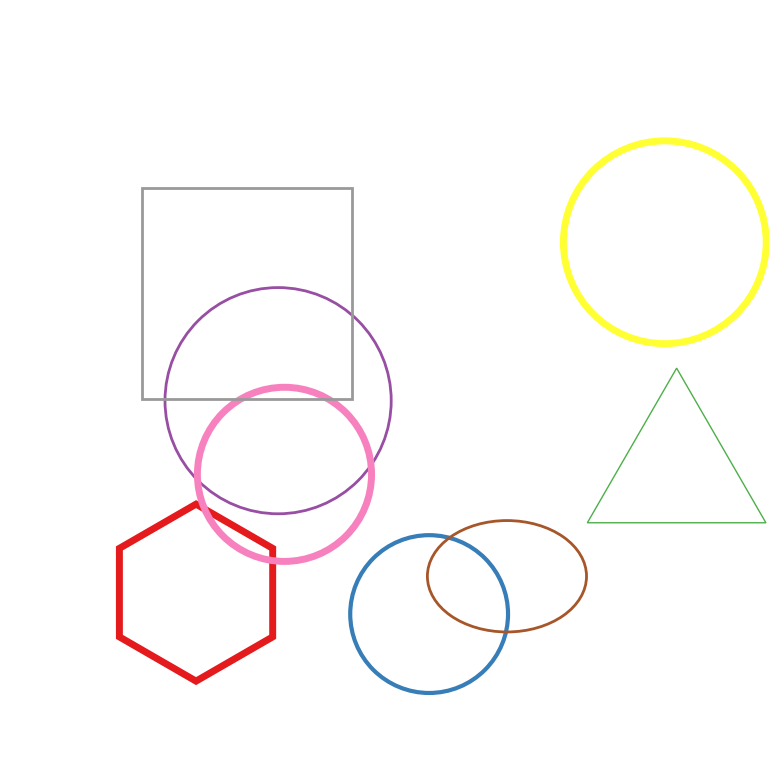[{"shape": "hexagon", "thickness": 2.5, "radius": 0.57, "center": [0.255, 0.23]}, {"shape": "circle", "thickness": 1.5, "radius": 0.51, "center": [0.557, 0.203]}, {"shape": "triangle", "thickness": 0.5, "radius": 0.67, "center": [0.879, 0.388]}, {"shape": "circle", "thickness": 1, "radius": 0.73, "center": [0.361, 0.48]}, {"shape": "circle", "thickness": 2.5, "radius": 0.66, "center": [0.863, 0.685]}, {"shape": "oval", "thickness": 1, "radius": 0.52, "center": [0.658, 0.252]}, {"shape": "circle", "thickness": 2.5, "radius": 0.57, "center": [0.369, 0.384]}, {"shape": "square", "thickness": 1, "radius": 0.68, "center": [0.321, 0.619]}]